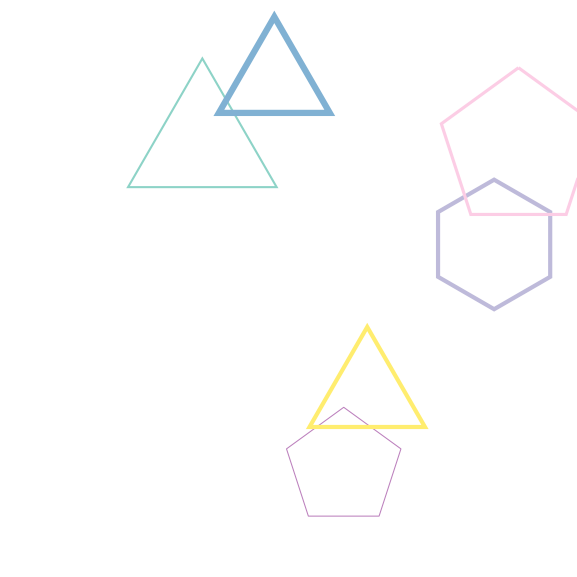[{"shape": "triangle", "thickness": 1, "radius": 0.74, "center": [0.35, 0.749]}, {"shape": "hexagon", "thickness": 2, "radius": 0.56, "center": [0.856, 0.576]}, {"shape": "triangle", "thickness": 3, "radius": 0.55, "center": [0.475, 0.859]}, {"shape": "pentagon", "thickness": 1.5, "radius": 0.7, "center": [0.898, 0.741]}, {"shape": "pentagon", "thickness": 0.5, "radius": 0.52, "center": [0.595, 0.19]}, {"shape": "triangle", "thickness": 2, "radius": 0.58, "center": [0.636, 0.317]}]